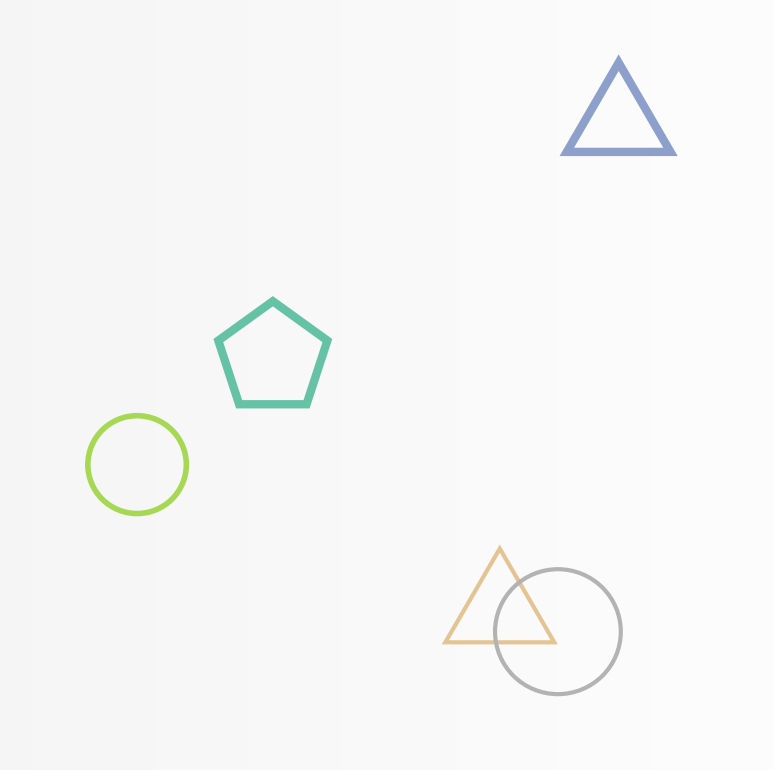[{"shape": "pentagon", "thickness": 3, "radius": 0.37, "center": [0.352, 0.535]}, {"shape": "triangle", "thickness": 3, "radius": 0.39, "center": [0.798, 0.841]}, {"shape": "circle", "thickness": 2, "radius": 0.32, "center": [0.177, 0.397]}, {"shape": "triangle", "thickness": 1.5, "radius": 0.41, "center": [0.645, 0.206]}, {"shape": "circle", "thickness": 1.5, "radius": 0.41, "center": [0.72, 0.18]}]